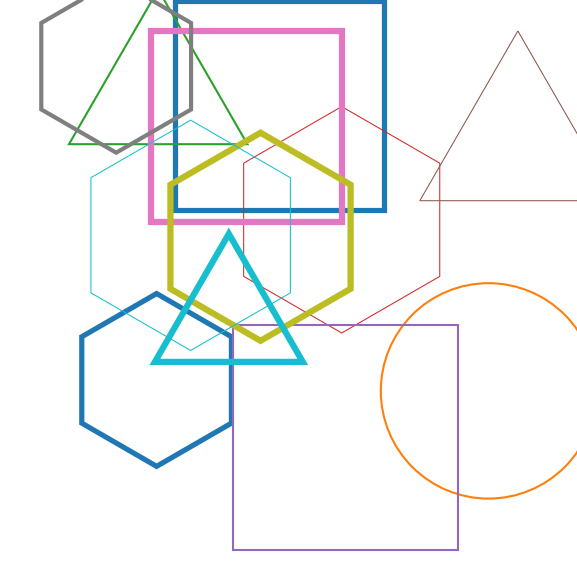[{"shape": "hexagon", "thickness": 2.5, "radius": 0.75, "center": [0.271, 0.341]}, {"shape": "square", "thickness": 2.5, "radius": 0.9, "center": [0.484, 0.816]}, {"shape": "circle", "thickness": 1, "radius": 0.93, "center": [0.846, 0.322]}, {"shape": "triangle", "thickness": 1, "radius": 0.89, "center": [0.274, 0.839]}, {"shape": "hexagon", "thickness": 0.5, "radius": 0.98, "center": [0.592, 0.619]}, {"shape": "square", "thickness": 1, "radius": 0.97, "center": [0.599, 0.241]}, {"shape": "triangle", "thickness": 0.5, "radius": 0.98, "center": [0.897, 0.75]}, {"shape": "square", "thickness": 3, "radius": 0.83, "center": [0.427, 0.78]}, {"shape": "hexagon", "thickness": 2, "radius": 0.75, "center": [0.201, 0.884]}, {"shape": "hexagon", "thickness": 3, "radius": 0.9, "center": [0.451, 0.589]}, {"shape": "hexagon", "thickness": 0.5, "radius": 1.0, "center": [0.33, 0.592]}, {"shape": "triangle", "thickness": 3, "radius": 0.74, "center": [0.396, 0.446]}]